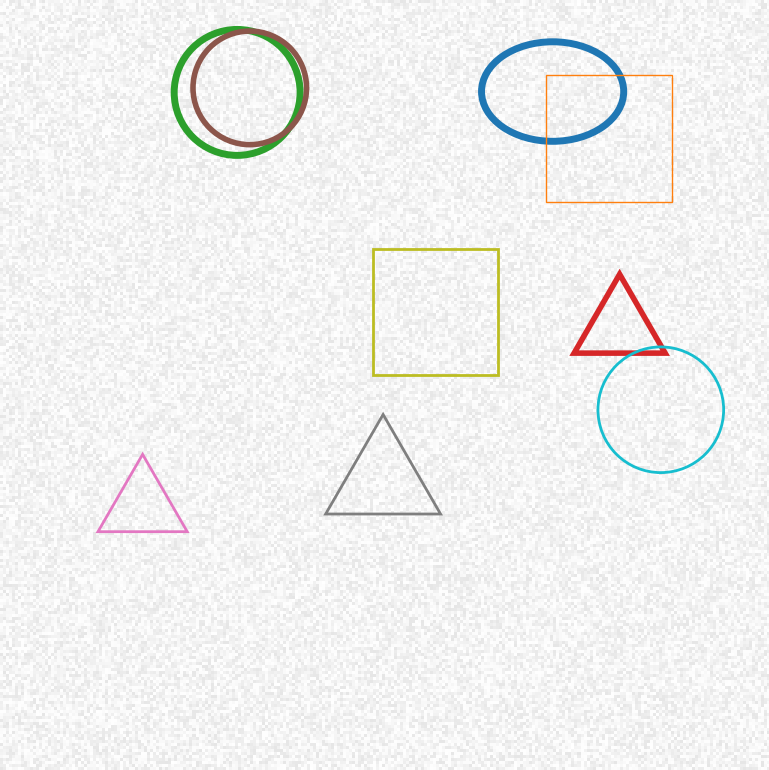[{"shape": "oval", "thickness": 2.5, "radius": 0.46, "center": [0.718, 0.881]}, {"shape": "square", "thickness": 0.5, "radius": 0.41, "center": [0.791, 0.82]}, {"shape": "circle", "thickness": 2.5, "radius": 0.41, "center": [0.308, 0.88]}, {"shape": "triangle", "thickness": 2, "radius": 0.34, "center": [0.805, 0.576]}, {"shape": "circle", "thickness": 2, "radius": 0.37, "center": [0.324, 0.886]}, {"shape": "triangle", "thickness": 1, "radius": 0.33, "center": [0.185, 0.343]}, {"shape": "triangle", "thickness": 1, "radius": 0.43, "center": [0.498, 0.376]}, {"shape": "square", "thickness": 1, "radius": 0.41, "center": [0.565, 0.595]}, {"shape": "circle", "thickness": 1, "radius": 0.41, "center": [0.858, 0.468]}]